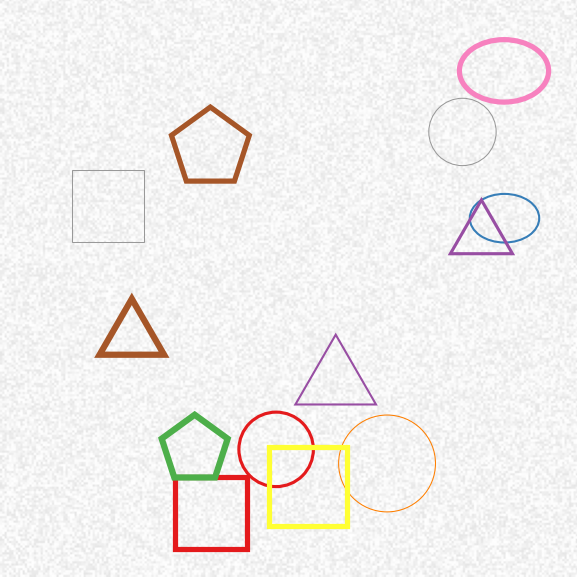[{"shape": "square", "thickness": 2.5, "radius": 0.31, "center": [0.365, 0.111]}, {"shape": "circle", "thickness": 1.5, "radius": 0.32, "center": [0.478, 0.221]}, {"shape": "oval", "thickness": 1, "radius": 0.3, "center": [0.874, 0.621]}, {"shape": "pentagon", "thickness": 3, "radius": 0.3, "center": [0.337, 0.221]}, {"shape": "triangle", "thickness": 1.5, "radius": 0.31, "center": [0.834, 0.591]}, {"shape": "triangle", "thickness": 1, "radius": 0.4, "center": [0.581, 0.339]}, {"shape": "circle", "thickness": 0.5, "radius": 0.42, "center": [0.67, 0.197]}, {"shape": "square", "thickness": 2.5, "radius": 0.34, "center": [0.533, 0.156]}, {"shape": "triangle", "thickness": 3, "radius": 0.32, "center": [0.228, 0.417]}, {"shape": "pentagon", "thickness": 2.5, "radius": 0.35, "center": [0.364, 0.743]}, {"shape": "oval", "thickness": 2.5, "radius": 0.39, "center": [0.873, 0.876]}, {"shape": "square", "thickness": 0.5, "radius": 0.31, "center": [0.187, 0.642]}, {"shape": "circle", "thickness": 0.5, "radius": 0.29, "center": [0.801, 0.771]}]